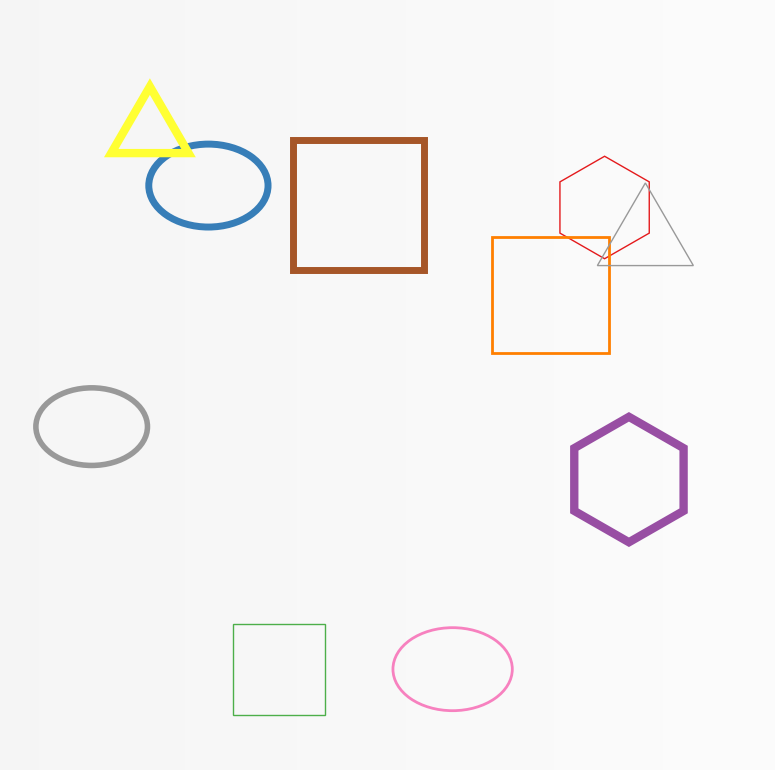[{"shape": "hexagon", "thickness": 0.5, "radius": 0.33, "center": [0.78, 0.731]}, {"shape": "oval", "thickness": 2.5, "radius": 0.38, "center": [0.269, 0.759]}, {"shape": "square", "thickness": 0.5, "radius": 0.3, "center": [0.36, 0.131]}, {"shape": "hexagon", "thickness": 3, "radius": 0.41, "center": [0.812, 0.377]}, {"shape": "square", "thickness": 1, "radius": 0.38, "center": [0.71, 0.617]}, {"shape": "triangle", "thickness": 3, "radius": 0.29, "center": [0.193, 0.83]}, {"shape": "square", "thickness": 2.5, "radius": 0.42, "center": [0.463, 0.733]}, {"shape": "oval", "thickness": 1, "radius": 0.39, "center": [0.584, 0.131]}, {"shape": "oval", "thickness": 2, "radius": 0.36, "center": [0.118, 0.446]}, {"shape": "triangle", "thickness": 0.5, "radius": 0.36, "center": [0.833, 0.691]}]